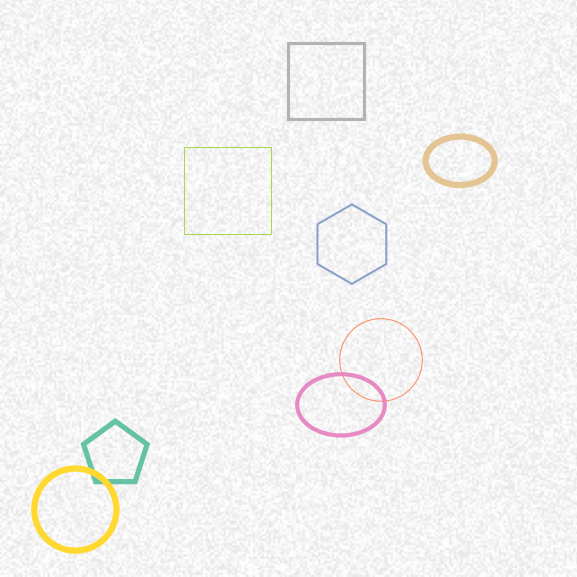[{"shape": "pentagon", "thickness": 2.5, "radius": 0.29, "center": [0.2, 0.212]}, {"shape": "circle", "thickness": 0.5, "radius": 0.36, "center": [0.66, 0.376]}, {"shape": "hexagon", "thickness": 1, "radius": 0.34, "center": [0.609, 0.576]}, {"shape": "oval", "thickness": 2, "radius": 0.38, "center": [0.591, 0.298]}, {"shape": "square", "thickness": 0.5, "radius": 0.38, "center": [0.394, 0.669]}, {"shape": "circle", "thickness": 3, "radius": 0.36, "center": [0.131, 0.117]}, {"shape": "oval", "thickness": 3, "radius": 0.3, "center": [0.797, 0.721]}, {"shape": "square", "thickness": 1.5, "radius": 0.33, "center": [0.565, 0.858]}]